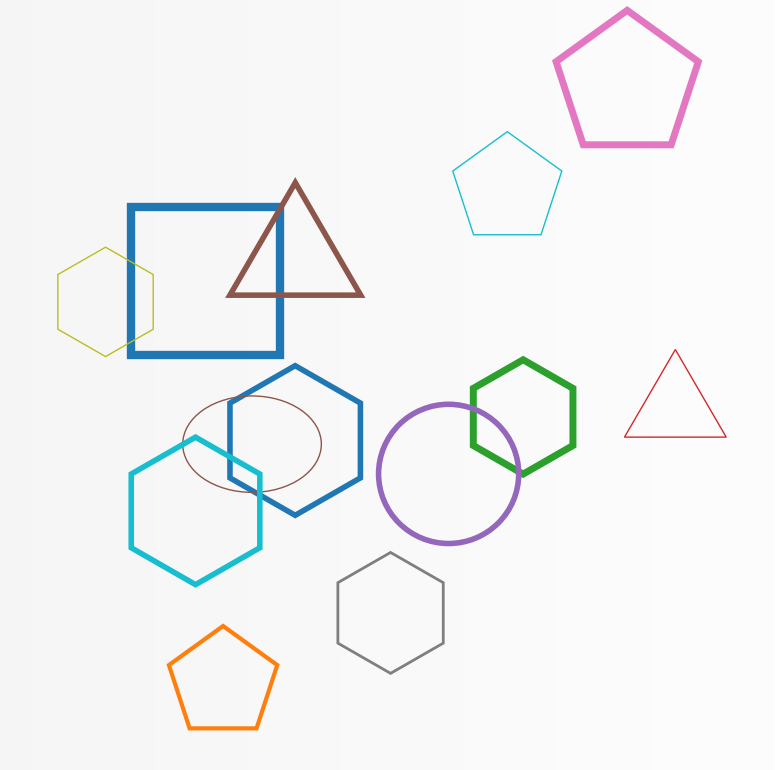[{"shape": "square", "thickness": 3, "radius": 0.48, "center": [0.265, 0.635]}, {"shape": "hexagon", "thickness": 2, "radius": 0.49, "center": [0.381, 0.428]}, {"shape": "pentagon", "thickness": 1.5, "radius": 0.37, "center": [0.288, 0.114]}, {"shape": "hexagon", "thickness": 2.5, "radius": 0.37, "center": [0.675, 0.459]}, {"shape": "triangle", "thickness": 0.5, "radius": 0.38, "center": [0.871, 0.47]}, {"shape": "circle", "thickness": 2, "radius": 0.45, "center": [0.579, 0.385]}, {"shape": "triangle", "thickness": 2, "radius": 0.49, "center": [0.381, 0.665]}, {"shape": "oval", "thickness": 0.5, "radius": 0.45, "center": [0.325, 0.423]}, {"shape": "pentagon", "thickness": 2.5, "radius": 0.48, "center": [0.809, 0.89]}, {"shape": "hexagon", "thickness": 1, "radius": 0.39, "center": [0.504, 0.204]}, {"shape": "hexagon", "thickness": 0.5, "radius": 0.36, "center": [0.136, 0.608]}, {"shape": "pentagon", "thickness": 0.5, "radius": 0.37, "center": [0.655, 0.755]}, {"shape": "hexagon", "thickness": 2, "radius": 0.48, "center": [0.252, 0.337]}]